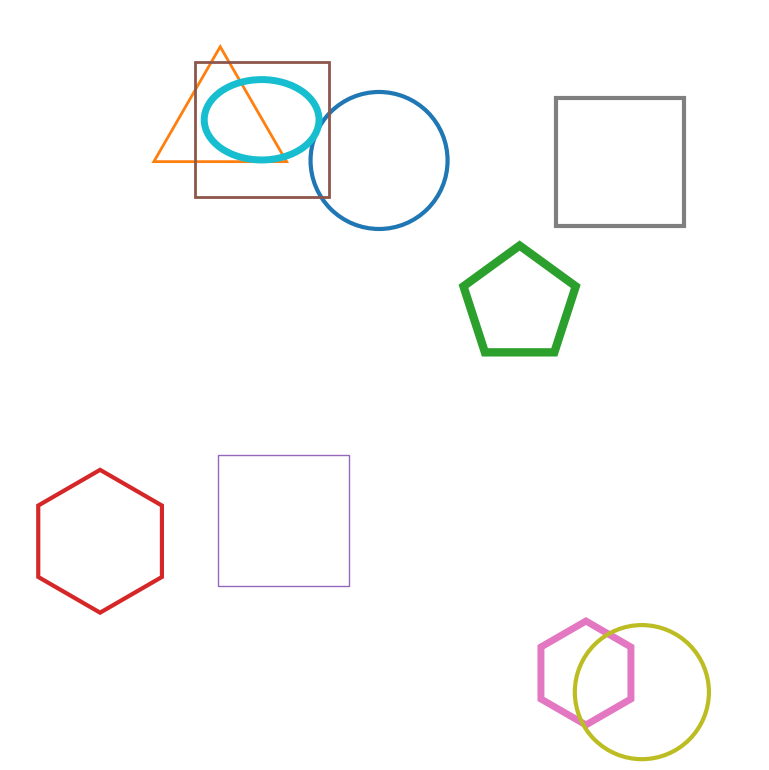[{"shape": "circle", "thickness": 1.5, "radius": 0.44, "center": [0.492, 0.792]}, {"shape": "triangle", "thickness": 1, "radius": 0.5, "center": [0.286, 0.84]}, {"shape": "pentagon", "thickness": 3, "radius": 0.38, "center": [0.675, 0.604]}, {"shape": "hexagon", "thickness": 1.5, "radius": 0.46, "center": [0.13, 0.297]}, {"shape": "square", "thickness": 0.5, "radius": 0.43, "center": [0.368, 0.324]}, {"shape": "square", "thickness": 1, "radius": 0.44, "center": [0.34, 0.832]}, {"shape": "hexagon", "thickness": 2.5, "radius": 0.34, "center": [0.761, 0.126]}, {"shape": "square", "thickness": 1.5, "radius": 0.42, "center": [0.806, 0.789]}, {"shape": "circle", "thickness": 1.5, "radius": 0.44, "center": [0.834, 0.101]}, {"shape": "oval", "thickness": 2.5, "radius": 0.37, "center": [0.34, 0.844]}]